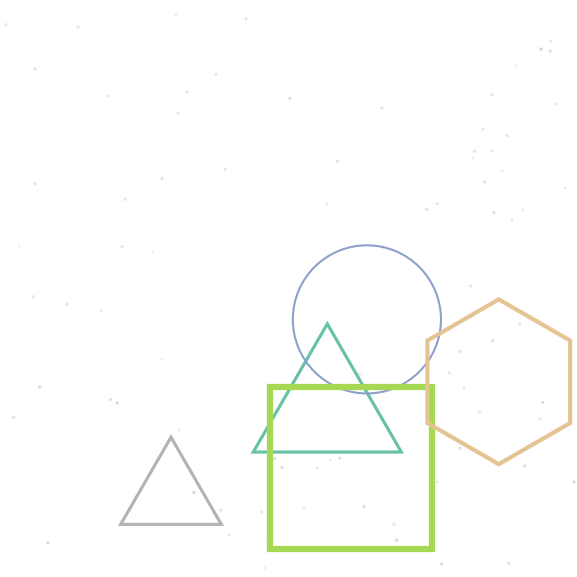[{"shape": "triangle", "thickness": 1.5, "radius": 0.74, "center": [0.567, 0.29]}, {"shape": "circle", "thickness": 1, "radius": 0.64, "center": [0.635, 0.446]}, {"shape": "square", "thickness": 3, "radius": 0.7, "center": [0.608, 0.189]}, {"shape": "hexagon", "thickness": 2, "radius": 0.71, "center": [0.864, 0.338]}, {"shape": "triangle", "thickness": 1.5, "radius": 0.5, "center": [0.296, 0.141]}]